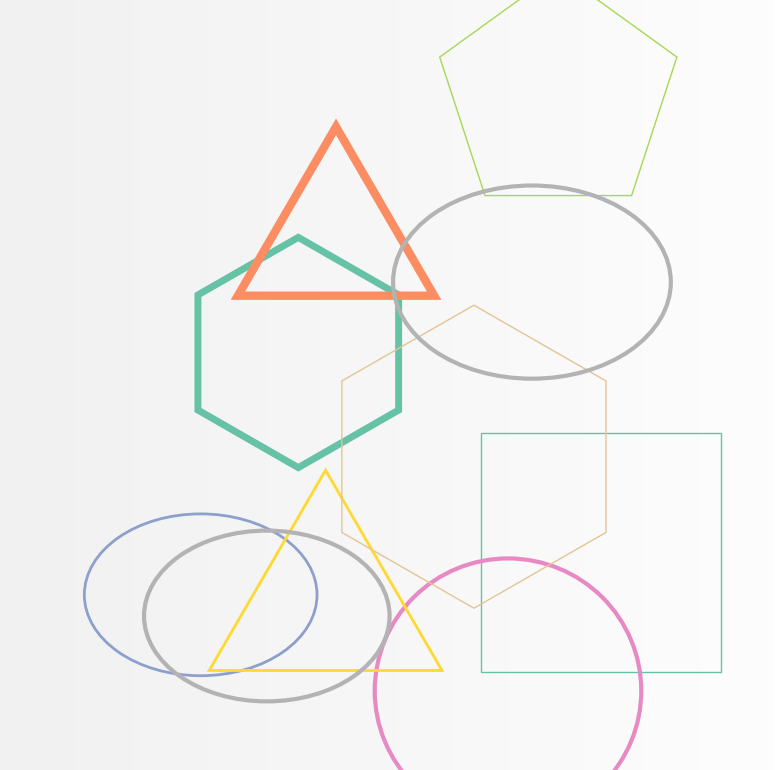[{"shape": "hexagon", "thickness": 2.5, "radius": 0.75, "center": [0.385, 0.542]}, {"shape": "square", "thickness": 0.5, "radius": 0.77, "center": [0.775, 0.282]}, {"shape": "triangle", "thickness": 3, "radius": 0.73, "center": [0.434, 0.689]}, {"shape": "oval", "thickness": 1, "radius": 0.75, "center": [0.259, 0.228]}, {"shape": "circle", "thickness": 1.5, "radius": 0.86, "center": [0.655, 0.103]}, {"shape": "pentagon", "thickness": 0.5, "radius": 0.8, "center": [0.72, 0.876]}, {"shape": "triangle", "thickness": 1, "radius": 0.87, "center": [0.42, 0.216]}, {"shape": "hexagon", "thickness": 0.5, "radius": 0.98, "center": [0.611, 0.407]}, {"shape": "oval", "thickness": 1.5, "radius": 0.9, "center": [0.686, 0.634]}, {"shape": "oval", "thickness": 1.5, "radius": 0.79, "center": [0.344, 0.2]}]